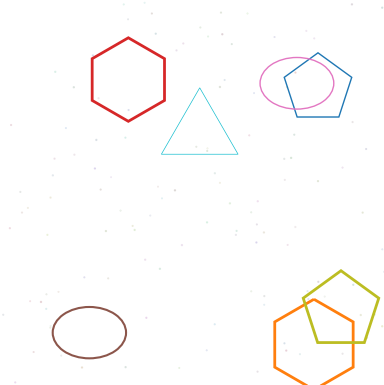[{"shape": "pentagon", "thickness": 1, "radius": 0.46, "center": [0.826, 0.771]}, {"shape": "hexagon", "thickness": 2, "radius": 0.59, "center": [0.815, 0.105]}, {"shape": "hexagon", "thickness": 2, "radius": 0.54, "center": [0.333, 0.793]}, {"shape": "oval", "thickness": 1.5, "radius": 0.48, "center": [0.232, 0.136]}, {"shape": "oval", "thickness": 1, "radius": 0.48, "center": [0.771, 0.784]}, {"shape": "pentagon", "thickness": 2, "radius": 0.52, "center": [0.886, 0.194]}, {"shape": "triangle", "thickness": 0.5, "radius": 0.58, "center": [0.519, 0.657]}]